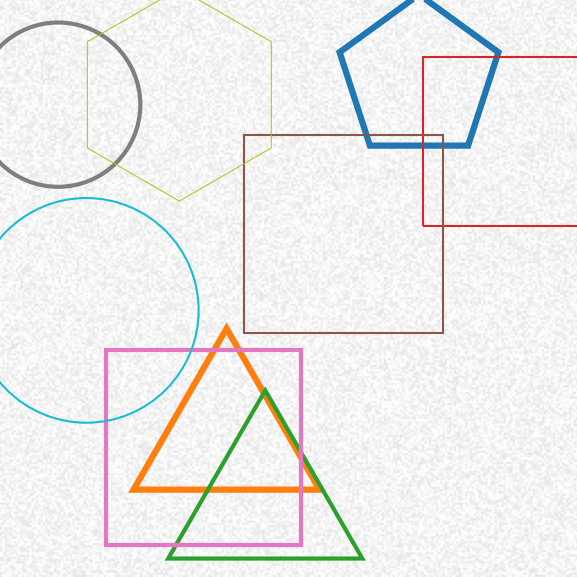[{"shape": "pentagon", "thickness": 3, "radius": 0.72, "center": [0.726, 0.864]}, {"shape": "triangle", "thickness": 3, "radius": 0.93, "center": [0.392, 0.244]}, {"shape": "triangle", "thickness": 2, "radius": 0.97, "center": [0.459, 0.129]}, {"shape": "square", "thickness": 1, "radius": 0.73, "center": [0.879, 0.755]}, {"shape": "square", "thickness": 1, "radius": 0.86, "center": [0.595, 0.594]}, {"shape": "square", "thickness": 2, "radius": 0.84, "center": [0.352, 0.224]}, {"shape": "circle", "thickness": 2, "radius": 0.71, "center": [0.101, 0.818]}, {"shape": "hexagon", "thickness": 0.5, "radius": 0.92, "center": [0.311, 0.835]}, {"shape": "circle", "thickness": 1, "radius": 0.97, "center": [0.149, 0.462]}]